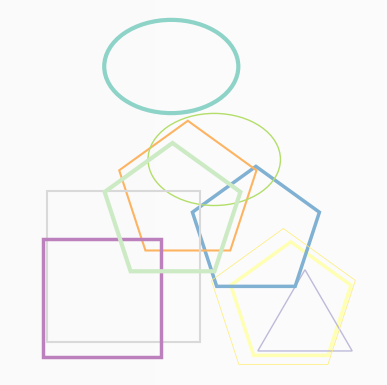[{"shape": "oval", "thickness": 3, "radius": 0.87, "center": [0.442, 0.827]}, {"shape": "pentagon", "thickness": 2.5, "radius": 0.82, "center": [0.751, 0.209]}, {"shape": "triangle", "thickness": 1, "radius": 0.7, "center": [0.787, 0.159]}, {"shape": "pentagon", "thickness": 2.5, "radius": 0.86, "center": [0.66, 0.396]}, {"shape": "pentagon", "thickness": 1.5, "radius": 0.93, "center": [0.485, 0.5]}, {"shape": "oval", "thickness": 1, "radius": 0.85, "center": [0.553, 0.586]}, {"shape": "square", "thickness": 1.5, "radius": 0.98, "center": [0.319, 0.308]}, {"shape": "square", "thickness": 2.5, "radius": 0.76, "center": [0.264, 0.226]}, {"shape": "pentagon", "thickness": 3, "radius": 0.92, "center": [0.445, 0.444]}, {"shape": "pentagon", "thickness": 0.5, "radius": 0.98, "center": [0.731, 0.211]}]